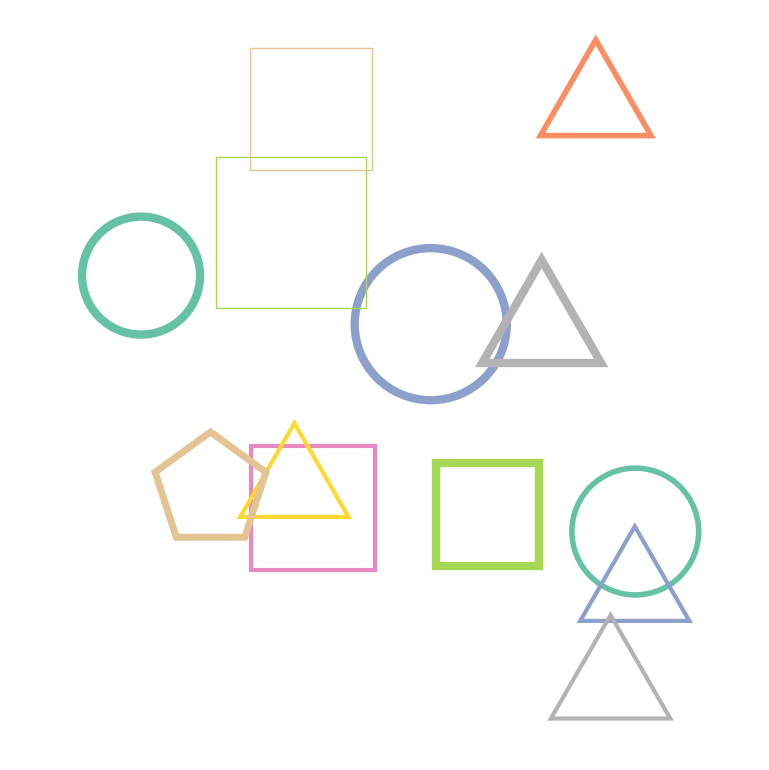[{"shape": "circle", "thickness": 2, "radius": 0.41, "center": [0.825, 0.31]}, {"shape": "circle", "thickness": 3, "radius": 0.38, "center": [0.183, 0.642]}, {"shape": "triangle", "thickness": 2, "radius": 0.41, "center": [0.774, 0.865]}, {"shape": "circle", "thickness": 3, "radius": 0.49, "center": [0.559, 0.579]}, {"shape": "triangle", "thickness": 1.5, "radius": 0.41, "center": [0.824, 0.235]}, {"shape": "square", "thickness": 1.5, "radius": 0.4, "center": [0.407, 0.341]}, {"shape": "square", "thickness": 0.5, "radius": 0.49, "center": [0.378, 0.698]}, {"shape": "square", "thickness": 3, "radius": 0.34, "center": [0.633, 0.332]}, {"shape": "triangle", "thickness": 1.5, "radius": 0.41, "center": [0.382, 0.369]}, {"shape": "pentagon", "thickness": 2.5, "radius": 0.38, "center": [0.273, 0.363]}, {"shape": "square", "thickness": 0.5, "radius": 0.4, "center": [0.404, 0.858]}, {"shape": "triangle", "thickness": 1.5, "radius": 0.45, "center": [0.793, 0.112]}, {"shape": "triangle", "thickness": 3, "radius": 0.45, "center": [0.703, 0.573]}]